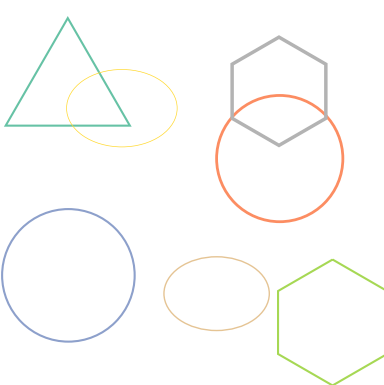[{"shape": "triangle", "thickness": 1.5, "radius": 0.93, "center": [0.176, 0.767]}, {"shape": "circle", "thickness": 2, "radius": 0.82, "center": [0.727, 0.588]}, {"shape": "circle", "thickness": 1.5, "radius": 0.86, "center": [0.178, 0.285]}, {"shape": "hexagon", "thickness": 1.5, "radius": 0.82, "center": [0.864, 0.162]}, {"shape": "oval", "thickness": 0.5, "radius": 0.72, "center": [0.317, 0.719]}, {"shape": "oval", "thickness": 1, "radius": 0.68, "center": [0.563, 0.237]}, {"shape": "hexagon", "thickness": 2.5, "radius": 0.7, "center": [0.725, 0.763]}]